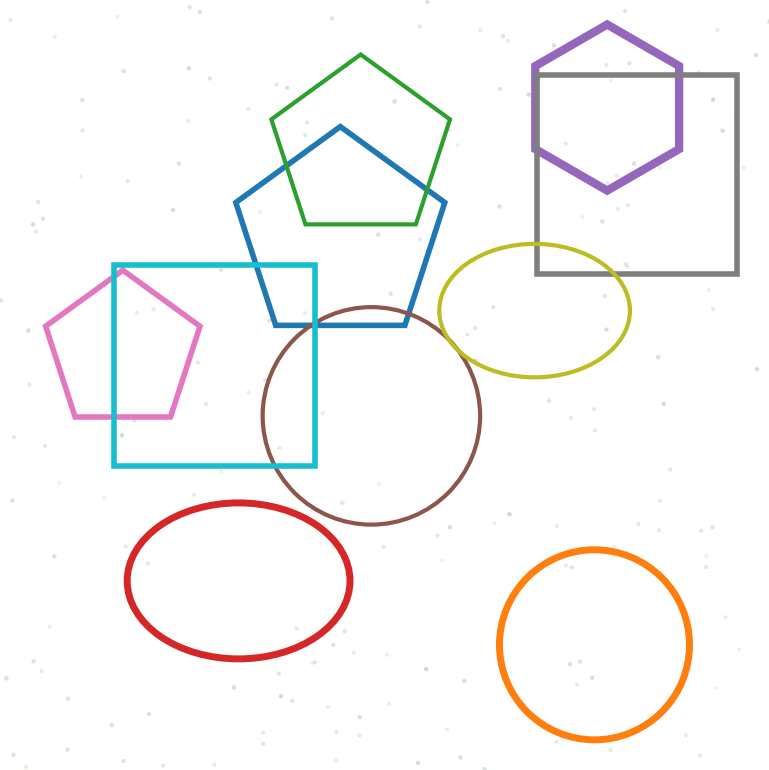[{"shape": "pentagon", "thickness": 2, "radius": 0.71, "center": [0.442, 0.693]}, {"shape": "circle", "thickness": 2.5, "radius": 0.62, "center": [0.772, 0.163]}, {"shape": "pentagon", "thickness": 1.5, "radius": 0.61, "center": [0.468, 0.807]}, {"shape": "oval", "thickness": 2.5, "radius": 0.72, "center": [0.31, 0.246]}, {"shape": "hexagon", "thickness": 3, "radius": 0.54, "center": [0.789, 0.86]}, {"shape": "circle", "thickness": 1.5, "radius": 0.71, "center": [0.482, 0.46]}, {"shape": "pentagon", "thickness": 2, "radius": 0.53, "center": [0.159, 0.544]}, {"shape": "square", "thickness": 2, "radius": 0.65, "center": [0.827, 0.773]}, {"shape": "oval", "thickness": 1.5, "radius": 0.62, "center": [0.694, 0.597]}, {"shape": "square", "thickness": 2, "radius": 0.65, "center": [0.278, 0.526]}]